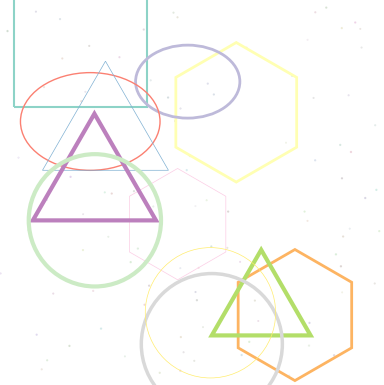[{"shape": "square", "thickness": 1.5, "radius": 0.86, "center": [0.209, 0.895]}, {"shape": "hexagon", "thickness": 2, "radius": 0.91, "center": [0.614, 0.708]}, {"shape": "oval", "thickness": 2, "radius": 0.68, "center": [0.488, 0.788]}, {"shape": "oval", "thickness": 1, "radius": 0.91, "center": [0.234, 0.684]}, {"shape": "triangle", "thickness": 0.5, "radius": 0.94, "center": [0.274, 0.652]}, {"shape": "hexagon", "thickness": 2, "radius": 0.85, "center": [0.766, 0.182]}, {"shape": "triangle", "thickness": 3, "radius": 0.74, "center": [0.678, 0.203]}, {"shape": "hexagon", "thickness": 0.5, "radius": 0.72, "center": [0.461, 0.418]}, {"shape": "circle", "thickness": 2.5, "radius": 0.92, "center": [0.55, 0.106]}, {"shape": "triangle", "thickness": 3, "radius": 0.92, "center": [0.245, 0.52]}, {"shape": "circle", "thickness": 3, "radius": 0.86, "center": [0.246, 0.428]}, {"shape": "circle", "thickness": 0.5, "radius": 0.85, "center": [0.547, 0.188]}]